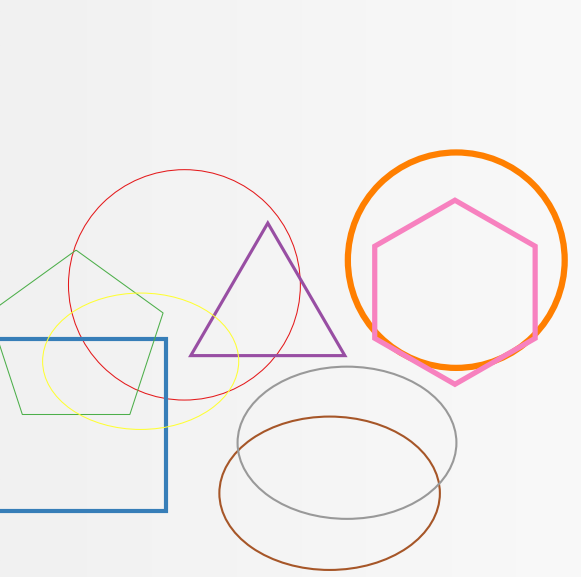[{"shape": "circle", "thickness": 0.5, "radius": 1.0, "center": [0.317, 0.506]}, {"shape": "square", "thickness": 2, "radius": 0.75, "center": [0.137, 0.264]}, {"shape": "pentagon", "thickness": 0.5, "radius": 0.79, "center": [0.131, 0.409]}, {"shape": "triangle", "thickness": 1.5, "radius": 0.77, "center": [0.461, 0.46]}, {"shape": "circle", "thickness": 3, "radius": 0.93, "center": [0.785, 0.549]}, {"shape": "oval", "thickness": 0.5, "radius": 0.84, "center": [0.242, 0.374]}, {"shape": "oval", "thickness": 1, "radius": 0.95, "center": [0.567, 0.145]}, {"shape": "hexagon", "thickness": 2.5, "radius": 0.8, "center": [0.783, 0.493]}, {"shape": "oval", "thickness": 1, "radius": 0.94, "center": [0.597, 0.232]}]